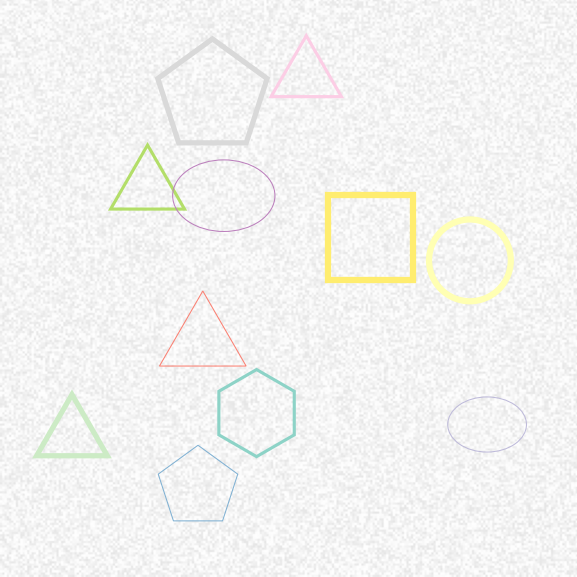[{"shape": "hexagon", "thickness": 1.5, "radius": 0.38, "center": [0.444, 0.284]}, {"shape": "circle", "thickness": 3, "radius": 0.35, "center": [0.814, 0.548]}, {"shape": "oval", "thickness": 0.5, "radius": 0.34, "center": [0.843, 0.264]}, {"shape": "triangle", "thickness": 0.5, "radius": 0.43, "center": [0.351, 0.409]}, {"shape": "pentagon", "thickness": 0.5, "radius": 0.36, "center": [0.343, 0.156]}, {"shape": "triangle", "thickness": 1.5, "radius": 0.37, "center": [0.256, 0.674]}, {"shape": "triangle", "thickness": 1.5, "radius": 0.35, "center": [0.53, 0.867]}, {"shape": "pentagon", "thickness": 2.5, "radius": 0.5, "center": [0.368, 0.832]}, {"shape": "oval", "thickness": 0.5, "radius": 0.44, "center": [0.388, 0.66]}, {"shape": "triangle", "thickness": 2.5, "radius": 0.35, "center": [0.125, 0.245]}, {"shape": "square", "thickness": 3, "radius": 0.37, "center": [0.642, 0.588]}]